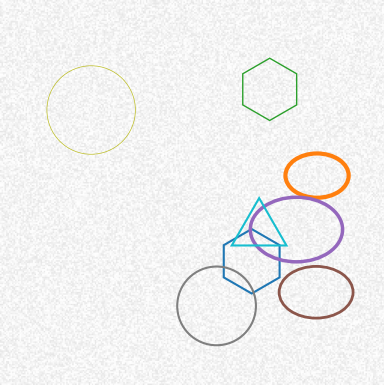[{"shape": "hexagon", "thickness": 1.5, "radius": 0.42, "center": [0.654, 0.321]}, {"shape": "oval", "thickness": 3, "radius": 0.41, "center": [0.824, 0.544]}, {"shape": "hexagon", "thickness": 1, "radius": 0.4, "center": [0.701, 0.768]}, {"shape": "oval", "thickness": 2.5, "radius": 0.6, "center": [0.77, 0.404]}, {"shape": "oval", "thickness": 2, "radius": 0.48, "center": [0.821, 0.241]}, {"shape": "circle", "thickness": 1.5, "radius": 0.51, "center": [0.563, 0.205]}, {"shape": "circle", "thickness": 0.5, "radius": 0.57, "center": [0.237, 0.714]}, {"shape": "triangle", "thickness": 1.5, "radius": 0.41, "center": [0.673, 0.403]}]